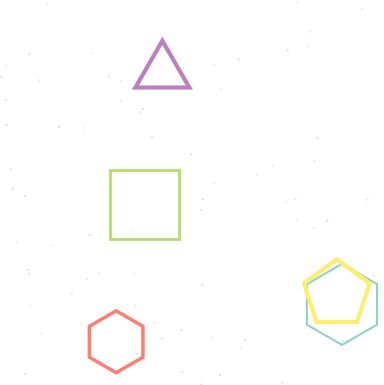[{"shape": "hexagon", "thickness": 1.5, "radius": 0.53, "center": [0.888, 0.209]}, {"shape": "hexagon", "thickness": 2.5, "radius": 0.4, "center": [0.302, 0.112]}, {"shape": "square", "thickness": 2, "radius": 0.45, "center": [0.376, 0.47]}, {"shape": "triangle", "thickness": 3, "radius": 0.4, "center": [0.422, 0.813]}, {"shape": "pentagon", "thickness": 3, "radius": 0.45, "center": [0.875, 0.236]}]